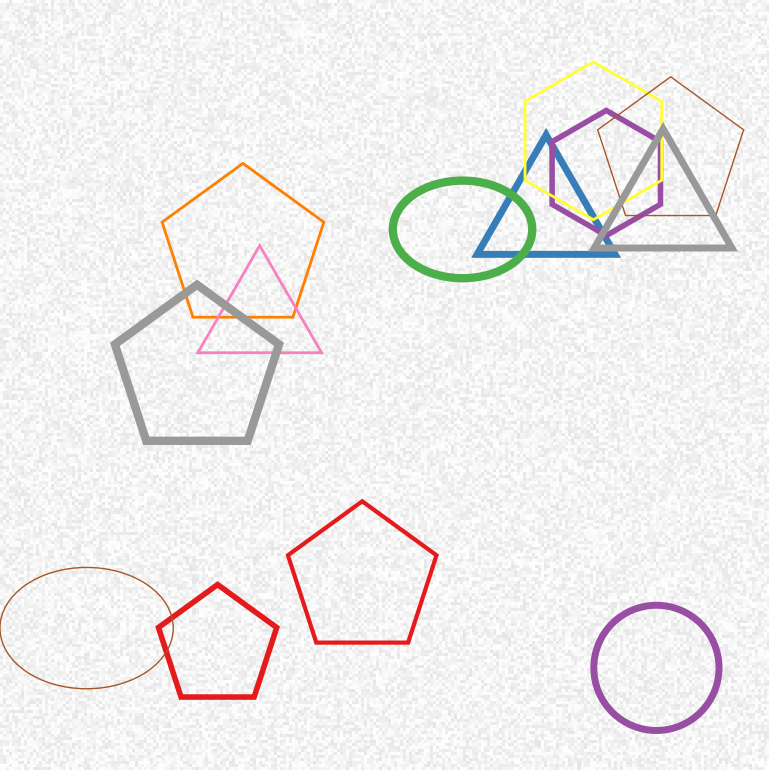[{"shape": "pentagon", "thickness": 2, "radius": 0.4, "center": [0.283, 0.16]}, {"shape": "pentagon", "thickness": 1.5, "radius": 0.51, "center": [0.47, 0.248]}, {"shape": "triangle", "thickness": 2.5, "radius": 0.52, "center": [0.709, 0.721]}, {"shape": "oval", "thickness": 3, "radius": 0.45, "center": [0.601, 0.702]}, {"shape": "hexagon", "thickness": 2, "radius": 0.41, "center": [0.787, 0.775]}, {"shape": "circle", "thickness": 2.5, "radius": 0.41, "center": [0.852, 0.133]}, {"shape": "pentagon", "thickness": 1, "radius": 0.55, "center": [0.316, 0.677]}, {"shape": "hexagon", "thickness": 1, "radius": 0.51, "center": [0.771, 0.817]}, {"shape": "oval", "thickness": 0.5, "radius": 0.56, "center": [0.112, 0.184]}, {"shape": "pentagon", "thickness": 0.5, "radius": 0.5, "center": [0.871, 0.801]}, {"shape": "triangle", "thickness": 1, "radius": 0.46, "center": [0.337, 0.588]}, {"shape": "pentagon", "thickness": 3, "radius": 0.56, "center": [0.256, 0.518]}, {"shape": "triangle", "thickness": 2.5, "radius": 0.52, "center": [0.861, 0.73]}]